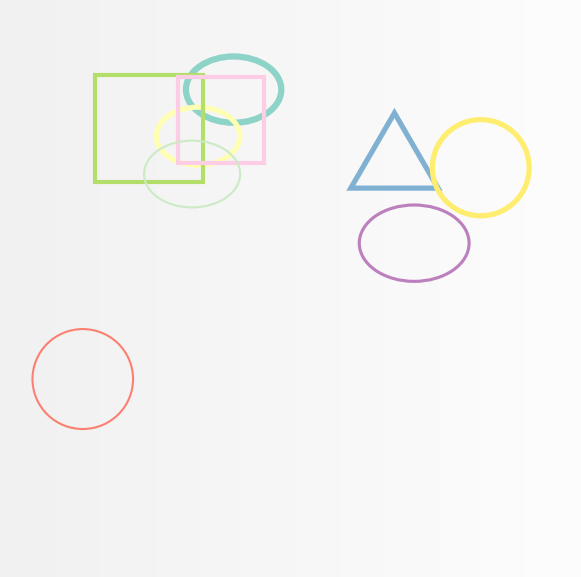[{"shape": "oval", "thickness": 3, "radius": 0.41, "center": [0.402, 0.844]}, {"shape": "oval", "thickness": 2.5, "radius": 0.36, "center": [0.341, 0.763]}, {"shape": "circle", "thickness": 1, "radius": 0.43, "center": [0.142, 0.343]}, {"shape": "triangle", "thickness": 2.5, "radius": 0.43, "center": [0.679, 0.717]}, {"shape": "square", "thickness": 2, "radius": 0.47, "center": [0.256, 0.777]}, {"shape": "square", "thickness": 2, "radius": 0.37, "center": [0.38, 0.791]}, {"shape": "oval", "thickness": 1.5, "radius": 0.47, "center": [0.713, 0.578]}, {"shape": "oval", "thickness": 1, "radius": 0.41, "center": [0.33, 0.698]}, {"shape": "circle", "thickness": 2.5, "radius": 0.42, "center": [0.827, 0.709]}]